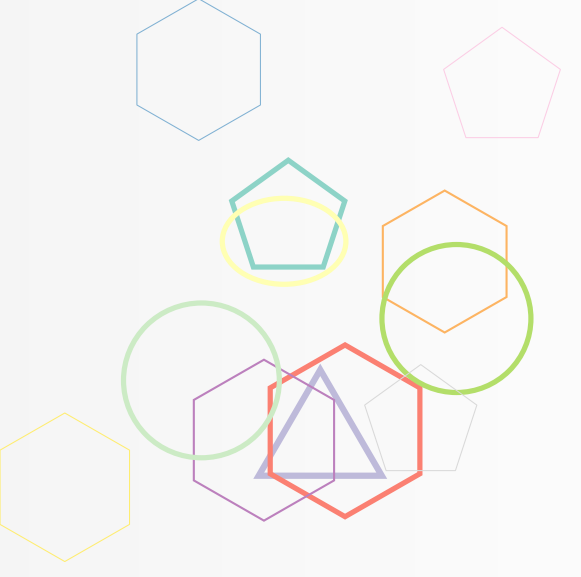[{"shape": "pentagon", "thickness": 2.5, "radius": 0.51, "center": [0.496, 0.619]}, {"shape": "oval", "thickness": 2.5, "radius": 0.53, "center": [0.489, 0.581]}, {"shape": "triangle", "thickness": 3, "radius": 0.61, "center": [0.551, 0.236]}, {"shape": "hexagon", "thickness": 2.5, "radius": 0.74, "center": [0.594, 0.253]}, {"shape": "hexagon", "thickness": 0.5, "radius": 0.61, "center": [0.342, 0.879]}, {"shape": "hexagon", "thickness": 1, "radius": 0.61, "center": [0.765, 0.546]}, {"shape": "circle", "thickness": 2.5, "radius": 0.64, "center": [0.785, 0.448]}, {"shape": "pentagon", "thickness": 0.5, "radius": 0.53, "center": [0.864, 0.846]}, {"shape": "pentagon", "thickness": 0.5, "radius": 0.51, "center": [0.724, 0.266]}, {"shape": "hexagon", "thickness": 1, "radius": 0.7, "center": [0.454, 0.237]}, {"shape": "circle", "thickness": 2.5, "radius": 0.67, "center": [0.347, 0.34]}, {"shape": "hexagon", "thickness": 0.5, "radius": 0.64, "center": [0.111, 0.155]}]